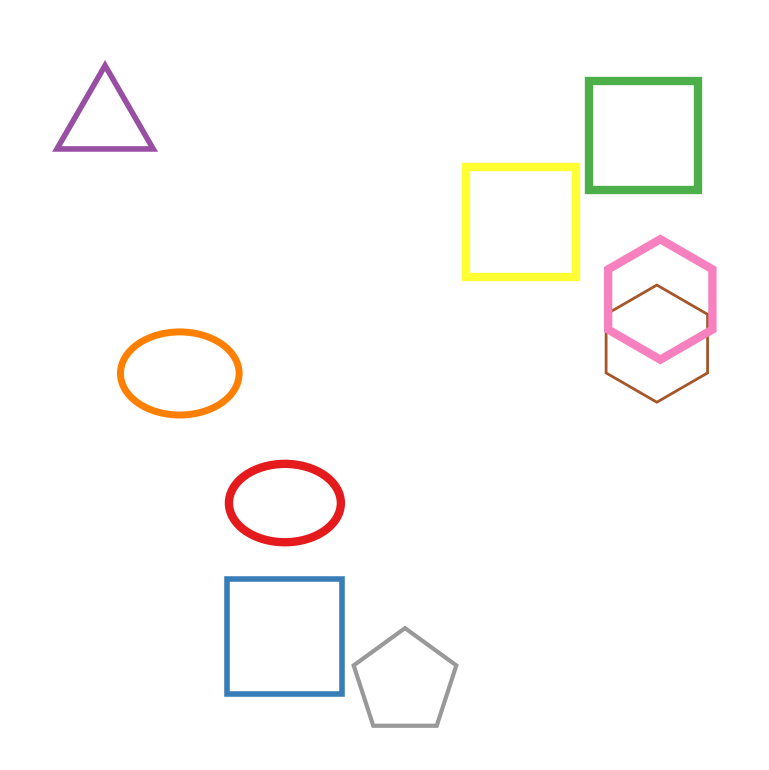[{"shape": "oval", "thickness": 3, "radius": 0.36, "center": [0.37, 0.347]}, {"shape": "square", "thickness": 2, "radius": 0.37, "center": [0.369, 0.174]}, {"shape": "square", "thickness": 3, "radius": 0.35, "center": [0.836, 0.824]}, {"shape": "triangle", "thickness": 2, "radius": 0.36, "center": [0.136, 0.843]}, {"shape": "oval", "thickness": 2.5, "radius": 0.39, "center": [0.233, 0.515]}, {"shape": "square", "thickness": 3, "radius": 0.36, "center": [0.676, 0.711]}, {"shape": "hexagon", "thickness": 1, "radius": 0.38, "center": [0.853, 0.554]}, {"shape": "hexagon", "thickness": 3, "radius": 0.39, "center": [0.858, 0.611]}, {"shape": "pentagon", "thickness": 1.5, "radius": 0.35, "center": [0.526, 0.114]}]